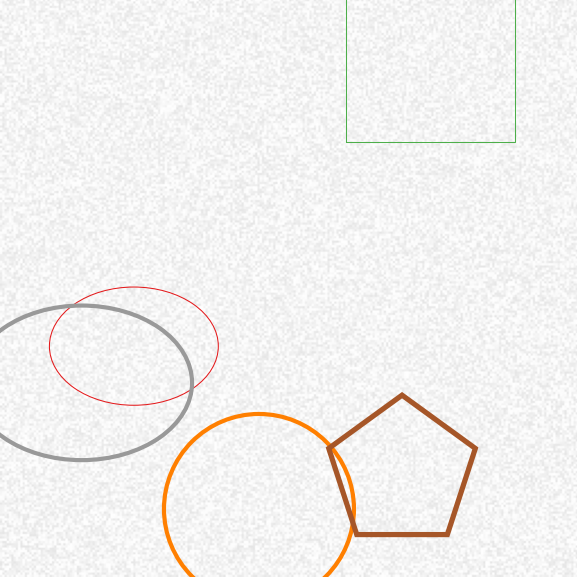[{"shape": "oval", "thickness": 0.5, "radius": 0.73, "center": [0.232, 0.4]}, {"shape": "square", "thickness": 0.5, "radius": 0.73, "center": [0.745, 0.899]}, {"shape": "circle", "thickness": 2, "radius": 0.82, "center": [0.448, 0.118]}, {"shape": "pentagon", "thickness": 2.5, "radius": 0.67, "center": [0.696, 0.181]}, {"shape": "oval", "thickness": 2, "radius": 0.96, "center": [0.141, 0.336]}]